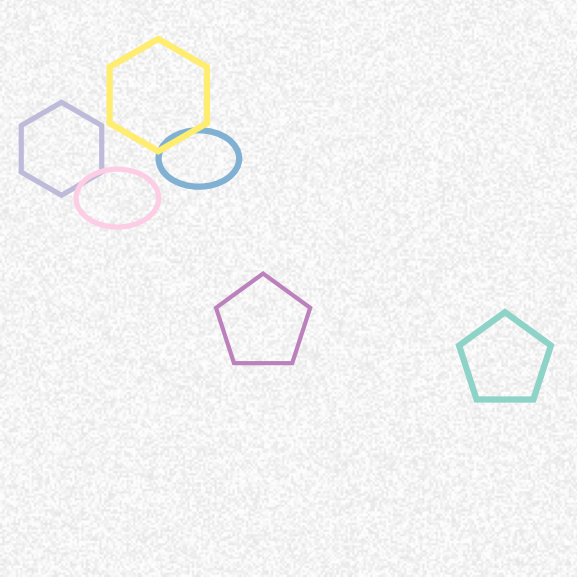[{"shape": "pentagon", "thickness": 3, "radius": 0.42, "center": [0.874, 0.375]}, {"shape": "hexagon", "thickness": 2.5, "radius": 0.4, "center": [0.106, 0.741]}, {"shape": "oval", "thickness": 3, "radius": 0.35, "center": [0.344, 0.725]}, {"shape": "oval", "thickness": 2.5, "radius": 0.36, "center": [0.203, 0.656]}, {"shape": "pentagon", "thickness": 2, "radius": 0.43, "center": [0.456, 0.44]}, {"shape": "hexagon", "thickness": 3, "radius": 0.49, "center": [0.274, 0.834]}]